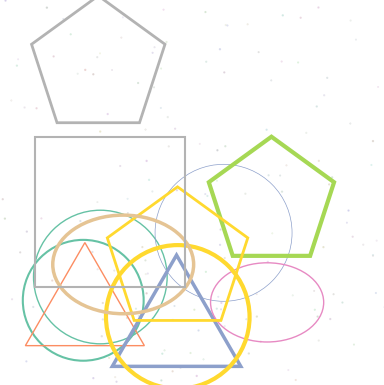[{"shape": "circle", "thickness": 1.5, "radius": 0.78, "center": [0.216, 0.22]}, {"shape": "circle", "thickness": 1, "radius": 0.87, "center": [0.261, 0.28]}, {"shape": "triangle", "thickness": 1, "radius": 0.89, "center": [0.22, 0.191]}, {"shape": "circle", "thickness": 0.5, "radius": 0.89, "center": [0.581, 0.395]}, {"shape": "triangle", "thickness": 2.5, "radius": 0.96, "center": [0.459, 0.145]}, {"shape": "oval", "thickness": 1, "radius": 0.73, "center": [0.694, 0.215]}, {"shape": "pentagon", "thickness": 3, "radius": 0.86, "center": [0.705, 0.474]}, {"shape": "pentagon", "thickness": 2, "radius": 0.96, "center": [0.461, 0.323]}, {"shape": "circle", "thickness": 3, "radius": 0.93, "center": [0.462, 0.177]}, {"shape": "oval", "thickness": 2.5, "radius": 0.91, "center": [0.32, 0.313]}, {"shape": "pentagon", "thickness": 2, "radius": 0.91, "center": [0.255, 0.829]}, {"shape": "square", "thickness": 1.5, "radius": 0.98, "center": [0.286, 0.449]}]